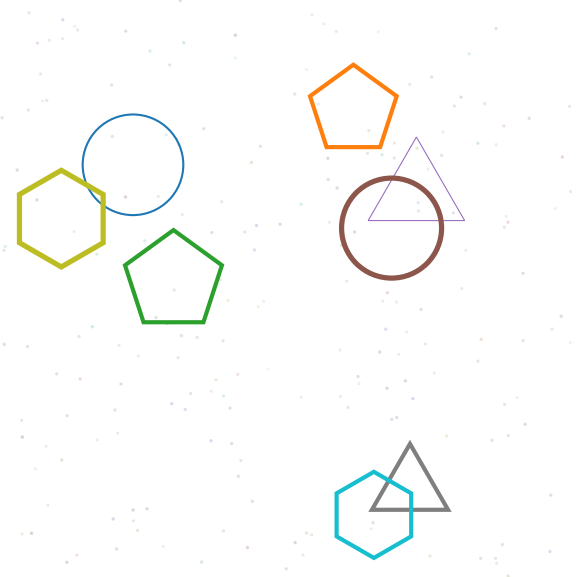[{"shape": "circle", "thickness": 1, "radius": 0.44, "center": [0.23, 0.714]}, {"shape": "pentagon", "thickness": 2, "radius": 0.39, "center": [0.612, 0.808]}, {"shape": "pentagon", "thickness": 2, "radius": 0.44, "center": [0.3, 0.512]}, {"shape": "triangle", "thickness": 0.5, "radius": 0.48, "center": [0.721, 0.665]}, {"shape": "circle", "thickness": 2.5, "radius": 0.43, "center": [0.678, 0.604]}, {"shape": "triangle", "thickness": 2, "radius": 0.38, "center": [0.71, 0.154]}, {"shape": "hexagon", "thickness": 2.5, "radius": 0.42, "center": [0.106, 0.621]}, {"shape": "hexagon", "thickness": 2, "radius": 0.37, "center": [0.647, 0.108]}]